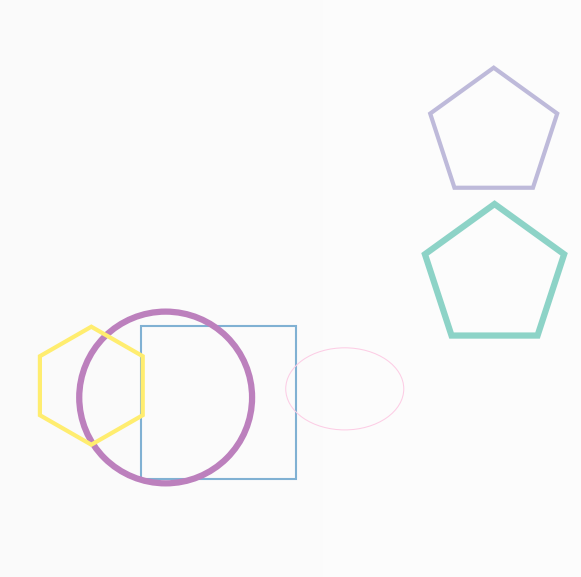[{"shape": "pentagon", "thickness": 3, "radius": 0.63, "center": [0.851, 0.52]}, {"shape": "pentagon", "thickness": 2, "radius": 0.57, "center": [0.849, 0.767]}, {"shape": "square", "thickness": 1, "radius": 0.67, "center": [0.376, 0.302]}, {"shape": "oval", "thickness": 0.5, "radius": 0.51, "center": [0.593, 0.326]}, {"shape": "circle", "thickness": 3, "radius": 0.74, "center": [0.285, 0.311]}, {"shape": "hexagon", "thickness": 2, "radius": 0.51, "center": [0.157, 0.331]}]